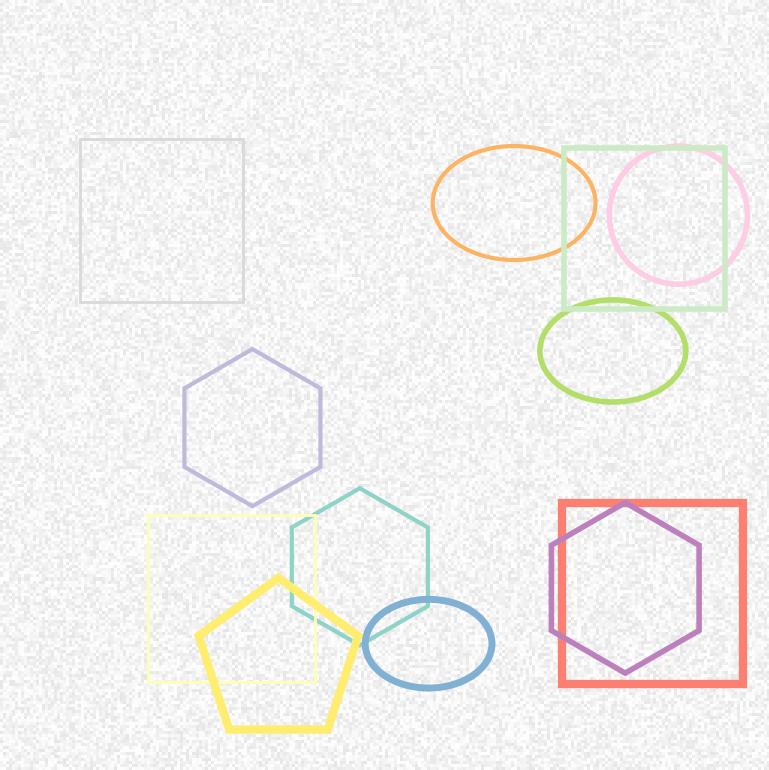[{"shape": "hexagon", "thickness": 1.5, "radius": 0.51, "center": [0.467, 0.264]}, {"shape": "square", "thickness": 1, "radius": 0.54, "center": [0.3, 0.222]}, {"shape": "hexagon", "thickness": 1.5, "radius": 0.51, "center": [0.328, 0.445]}, {"shape": "square", "thickness": 3, "radius": 0.59, "center": [0.847, 0.23]}, {"shape": "oval", "thickness": 2.5, "radius": 0.41, "center": [0.557, 0.164]}, {"shape": "oval", "thickness": 1.5, "radius": 0.53, "center": [0.668, 0.736]}, {"shape": "oval", "thickness": 2, "radius": 0.47, "center": [0.796, 0.544]}, {"shape": "circle", "thickness": 2, "radius": 0.45, "center": [0.881, 0.721]}, {"shape": "square", "thickness": 1, "radius": 0.53, "center": [0.21, 0.714]}, {"shape": "hexagon", "thickness": 2, "radius": 0.55, "center": [0.812, 0.237]}, {"shape": "square", "thickness": 2, "radius": 0.52, "center": [0.837, 0.703]}, {"shape": "pentagon", "thickness": 3, "radius": 0.54, "center": [0.362, 0.141]}]